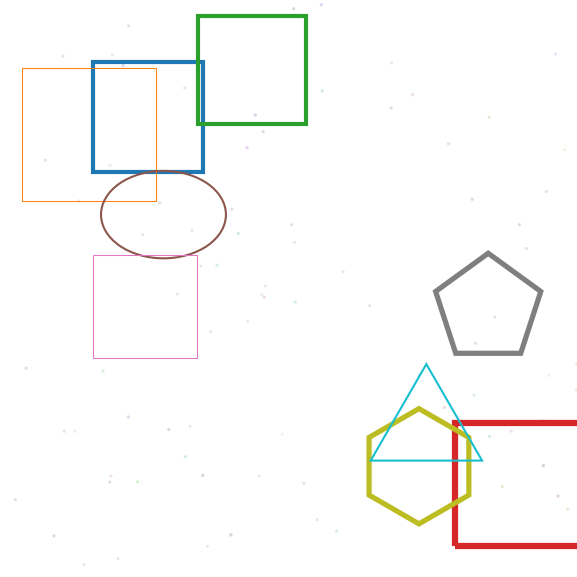[{"shape": "square", "thickness": 2, "radius": 0.48, "center": [0.257, 0.797]}, {"shape": "square", "thickness": 0.5, "radius": 0.58, "center": [0.154, 0.766]}, {"shape": "square", "thickness": 2, "radius": 0.47, "center": [0.436, 0.878]}, {"shape": "square", "thickness": 3, "radius": 0.53, "center": [0.894, 0.16]}, {"shape": "oval", "thickness": 1, "radius": 0.54, "center": [0.283, 0.628]}, {"shape": "square", "thickness": 0.5, "radius": 0.45, "center": [0.251, 0.468]}, {"shape": "pentagon", "thickness": 2.5, "radius": 0.48, "center": [0.845, 0.465]}, {"shape": "hexagon", "thickness": 2.5, "radius": 0.5, "center": [0.725, 0.192]}, {"shape": "triangle", "thickness": 1, "radius": 0.56, "center": [0.738, 0.257]}]